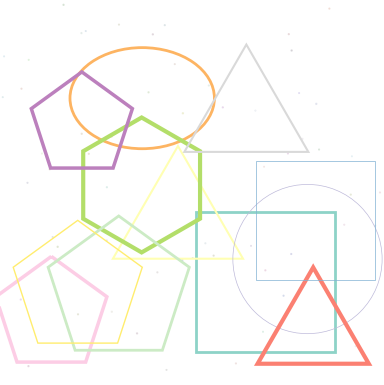[{"shape": "square", "thickness": 2, "radius": 0.91, "center": [0.689, 0.267]}, {"shape": "triangle", "thickness": 1.5, "radius": 0.98, "center": [0.462, 0.426]}, {"shape": "circle", "thickness": 0.5, "radius": 0.97, "center": [0.799, 0.327]}, {"shape": "triangle", "thickness": 3, "radius": 0.83, "center": [0.813, 0.139]}, {"shape": "square", "thickness": 0.5, "radius": 0.77, "center": [0.819, 0.428]}, {"shape": "oval", "thickness": 2, "radius": 0.94, "center": [0.369, 0.745]}, {"shape": "hexagon", "thickness": 3, "radius": 0.88, "center": [0.368, 0.52]}, {"shape": "pentagon", "thickness": 2.5, "radius": 0.76, "center": [0.133, 0.182]}, {"shape": "triangle", "thickness": 1.5, "radius": 0.93, "center": [0.64, 0.698]}, {"shape": "pentagon", "thickness": 2.5, "radius": 0.69, "center": [0.213, 0.675]}, {"shape": "pentagon", "thickness": 2, "radius": 0.96, "center": [0.308, 0.246]}, {"shape": "pentagon", "thickness": 1, "radius": 0.88, "center": [0.202, 0.251]}]